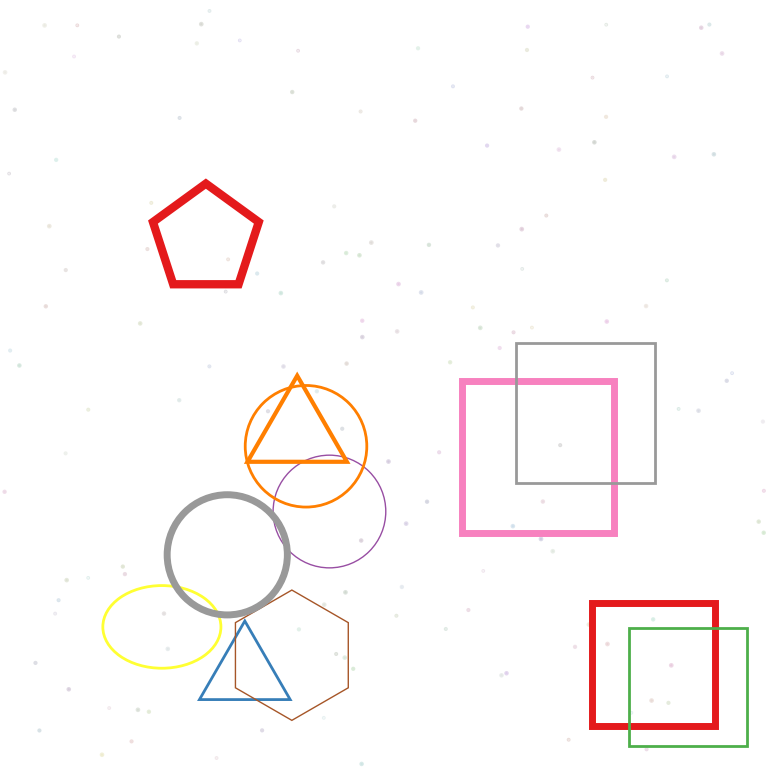[{"shape": "pentagon", "thickness": 3, "radius": 0.36, "center": [0.267, 0.689]}, {"shape": "square", "thickness": 2.5, "radius": 0.4, "center": [0.849, 0.137]}, {"shape": "triangle", "thickness": 1, "radius": 0.34, "center": [0.318, 0.125]}, {"shape": "square", "thickness": 1, "radius": 0.38, "center": [0.893, 0.108]}, {"shape": "circle", "thickness": 0.5, "radius": 0.37, "center": [0.428, 0.336]}, {"shape": "triangle", "thickness": 1.5, "radius": 0.37, "center": [0.386, 0.438]}, {"shape": "circle", "thickness": 1, "radius": 0.39, "center": [0.397, 0.42]}, {"shape": "oval", "thickness": 1, "radius": 0.38, "center": [0.21, 0.186]}, {"shape": "hexagon", "thickness": 0.5, "radius": 0.42, "center": [0.379, 0.149]}, {"shape": "square", "thickness": 2.5, "radius": 0.49, "center": [0.698, 0.406]}, {"shape": "circle", "thickness": 2.5, "radius": 0.39, "center": [0.295, 0.279]}, {"shape": "square", "thickness": 1, "radius": 0.45, "center": [0.76, 0.464]}]